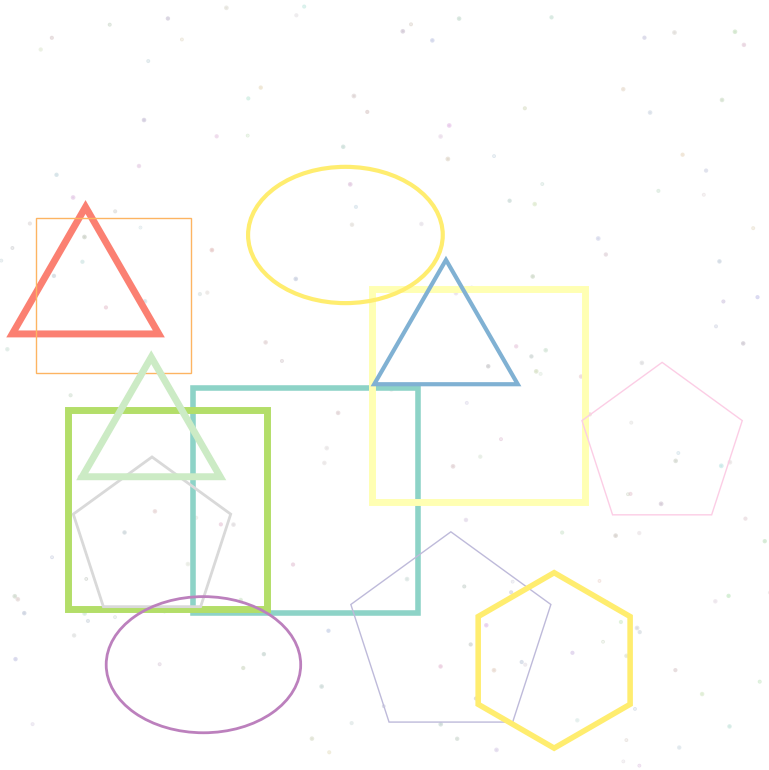[{"shape": "square", "thickness": 2, "radius": 0.73, "center": [0.397, 0.35]}, {"shape": "square", "thickness": 2.5, "radius": 0.69, "center": [0.621, 0.486]}, {"shape": "pentagon", "thickness": 0.5, "radius": 0.68, "center": [0.586, 0.173]}, {"shape": "triangle", "thickness": 2.5, "radius": 0.55, "center": [0.111, 0.621]}, {"shape": "triangle", "thickness": 1.5, "radius": 0.54, "center": [0.579, 0.555]}, {"shape": "square", "thickness": 0.5, "radius": 0.5, "center": [0.148, 0.616]}, {"shape": "square", "thickness": 2.5, "radius": 0.65, "center": [0.218, 0.338]}, {"shape": "pentagon", "thickness": 0.5, "radius": 0.55, "center": [0.86, 0.42]}, {"shape": "pentagon", "thickness": 1, "radius": 0.54, "center": [0.197, 0.299]}, {"shape": "oval", "thickness": 1, "radius": 0.63, "center": [0.264, 0.137]}, {"shape": "triangle", "thickness": 2.5, "radius": 0.52, "center": [0.196, 0.433]}, {"shape": "hexagon", "thickness": 2, "radius": 0.57, "center": [0.72, 0.142]}, {"shape": "oval", "thickness": 1.5, "radius": 0.63, "center": [0.449, 0.695]}]